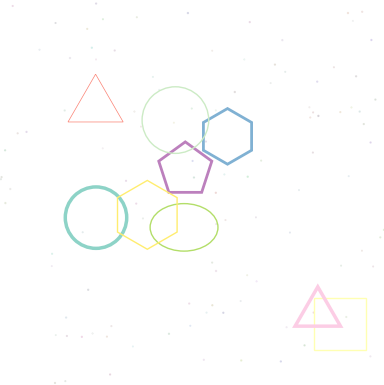[{"shape": "circle", "thickness": 2.5, "radius": 0.4, "center": [0.249, 0.435]}, {"shape": "square", "thickness": 1, "radius": 0.34, "center": [0.884, 0.158]}, {"shape": "triangle", "thickness": 0.5, "radius": 0.41, "center": [0.248, 0.725]}, {"shape": "hexagon", "thickness": 2, "radius": 0.36, "center": [0.591, 0.646]}, {"shape": "oval", "thickness": 1, "radius": 0.44, "center": [0.478, 0.409]}, {"shape": "triangle", "thickness": 2.5, "radius": 0.34, "center": [0.825, 0.187]}, {"shape": "pentagon", "thickness": 2, "radius": 0.36, "center": [0.481, 0.559]}, {"shape": "circle", "thickness": 1, "radius": 0.43, "center": [0.456, 0.688]}, {"shape": "hexagon", "thickness": 1, "radius": 0.45, "center": [0.383, 0.442]}]